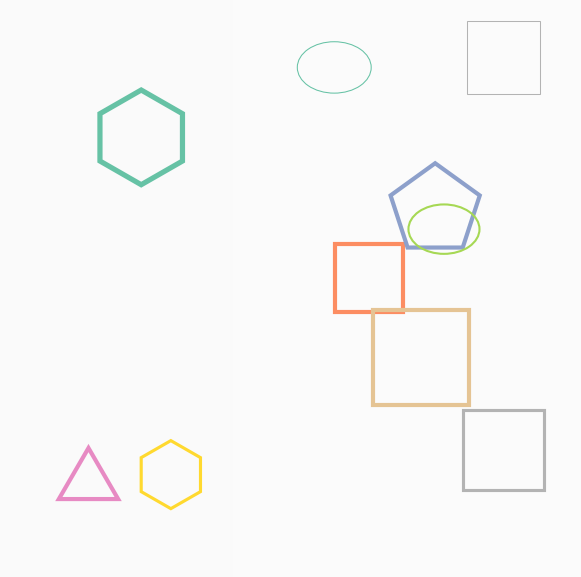[{"shape": "hexagon", "thickness": 2.5, "radius": 0.41, "center": [0.243, 0.761]}, {"shape": "oval", "thickness": 0.5, "radius": 0.32, "center": [0.575, 0.882]}, {"shape": "square", "thickness": 2, "radius": 0.29, "center": [0.634, 0.518]}, {"shape": "pentagon", "thickness": 2, "radius": 0.4, "center": [0.749, 0.636]}, {"shape": "triangle", "thickness": 2, "radius": 0.29, "center": [0.152, 0.164]}, {"shape": "oval", "thickness": 1, "radius": 0.31, "center": [0.764, 0.602]}, {"shape": "hexagon", "thickness": 1.5, "radius": 0.29, "center": [0.294, 0.177]}, {"shape": "square", "thickness": 2, "radius": 0.41, "center": [0.724, 0.38]}, {"shape": "square", "thickness": 0.5, "radius": 0.32, "center": [0.866, 0.899]}, {"shape": "square", "thickness": 1.5, "radius": 0.35, "center": [0.866, 0.22]}]